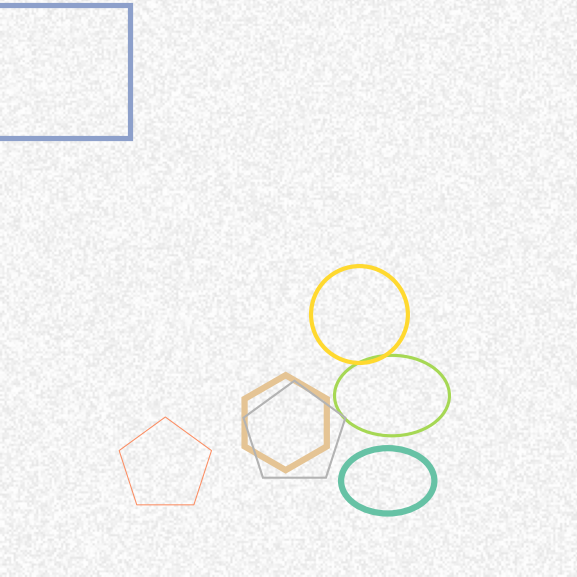[{"shape": "oval", "thickness": 3, "radius": 0.4, "center": [0.671, 0.167]}, {"shape": "pentagon", "thickness": 0.5, "radius": 0.42, "center": [0.286, 0.193]}, {"shape": "square", "thickness": 2.5, "radius": 0.57, "center": [0.11, 0.875]}, {"shape": "oval", "thickness": 1.5, "radius": 0.5, "center": [0.679, 0.314]}, {"shape": "circle", "thickness": 2, "radius": 0.42, "center": [0.622, 0.455]}, {"shape": "hexagon", "thickness": 3, "radius": 0.41, "center": [0.495, 0.267]}, {"shape": "pentagon", "thickness": 1, "radius": 0.46, "center": [0.51, 0.247]}]